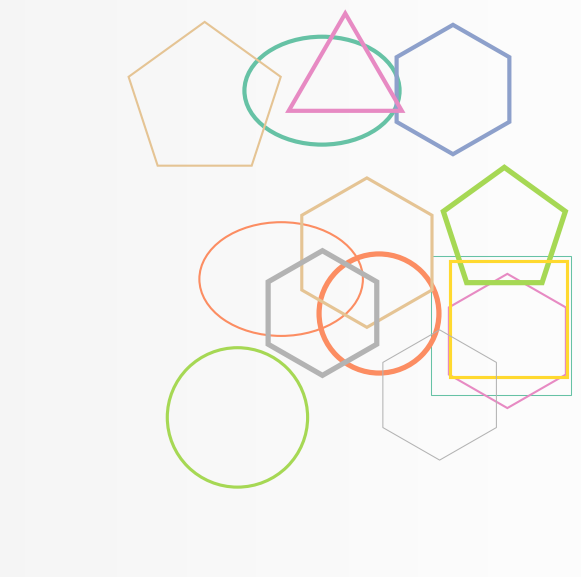[{"shape": "oval", "thickness": 2, "radius": 0.67, "center": [0.554, 0.842]}, {"shape": "square", "thickness": 0.5, "radius": 0.6, "center": [0.861, 0.435]}, {"shape": "oval", "thickness": 1, "radius": 0.7, "center": [0.484, 0.516]}, {"shape": "circle", "thickness": 2.5, "radius": 0.52, "center": [0.652, 0.456]}, {"shape": "hexagon", "thickness": 2, "radius": 0.56, "center": [0.779, 0.844]}, {"shape": "hexagon", "thickness": 1, "radius": 0.58, "center": [0.873, 0.409]}, {"shape": "triangle", "thickness": 2, "radius": 0.56, "center": [0.594, 0.863]}, {"shape": "pentagon", "thickness": 2.5, "radius": 0.55, "center": [0.868, 0.599]}, {"shape": "circle", "thickness": 1.5, "radius": 0.6, "center": [0.409, 0.276]}, {"shape": "square", "thickness": 1.5, "radius": 0.5, "center": [0.875, 0.447]}, {"shape": "pentagon", "thickness": 1, "radius": 0.69, "center": [0.352, 0.824]}, {"shape": "hexagon", "thickness": 1.5, "radius": 0.65, "center": [0.631, 0.562]}, {"shape": "hexagon", "thickness": 0.5, "radius": 0.56, "center": [0.756, 0.315]}, {"shape": "hexagon", "thickness": 2.5, "radius": 0.54, "center": [0.555, 0.457]}]